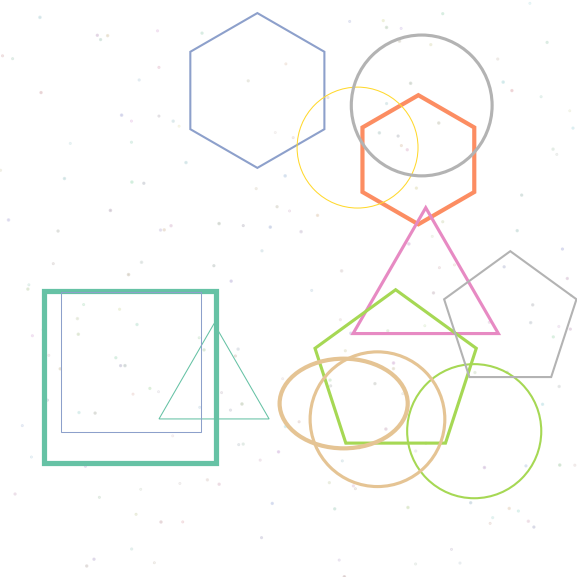[{"shape": "triangle", "thickness": 0.5, "radius": 0.55, "center": [0.371, 0.329]}, {"shape": "square", "thickness": 2.5, "radius": 0.74, "center": [0.225, 0.346]}, {"shape": "hexagon", "thickness": 2, "radius": 0.56, "center": [0.724, 0.723]}, {"shape": "hexagon", "thickness": 1, "radius": 0.67, "center": [0.446, 0.842]}, {"shape": "square", "thickness": 0.5, "radius": 0.61, "center": [0.226, 0.372]}, {"shape": "triangle", "thickness": 1.5, "radius": 0.73, "center": [0.737, 0.494]}, {"shape": "pentagon", "thickness": 1.5, "radius": 0.73, "center": [0.685, 0.351]}, {"shape": "circle", "thickness": 1, "radius": 0.58, "center": [0.821, 0.252]}, {"shape": "circle", "thickness": 0.5, "radius": 0.52, "center": [0.619, 0.744]}, {"shape": "oval", "thickness": 2, "radius": 0.55, "center": [0.595, 0.3]}, {"shape": "circle", "thickness": 1.5, "radius": 0.58, "center": [0.654, 0.273]}, {"shape": "pentagon", "thickness": 1, "radius": 0.6, "center": [0.884, 0.444]}, {"shape": "circle", "thickness": 1.5, "radius": 0.61, "center": [0.73, 0.817]}]